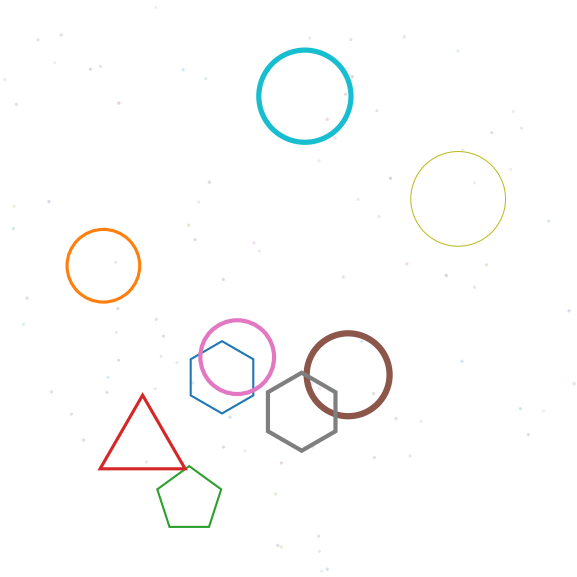[{"shape": "hexagon", "thickness": 1, "radius": 0.31, "center": [0.384, 0.346]}, {"shape": "circle", "thickness": 1.5, "radius": 0.31, "center": [0.179, 0.539]}, {"shape": "pentagon", "thickness": 1, "radius": 0.29, "center": [0.328, 0.134]}, {"shape": "triangle", "thickness": 1.5, "radius": 0.43, "center": [0.247, 0.23]}, {"shape": "circle", "thickness": 3, "radius": 0.36, "center": [0.603, 0.35]}, {"shape": "circle", "thickness": 2, "radius": 0.32, "center": [0.411, 0.381]}, {"shape": "hexagon", "thickness": 2, "radius": 0.34, "center": [0.522, 0.286]}, {"shape": "circle", "thickness": 0.5, "radius": 0.41, "center": [0.793, 0.655]}, {"shape": "circle", "thickness": 2.5, "radius": 0.4, "center": [0.528, 0.833]}]